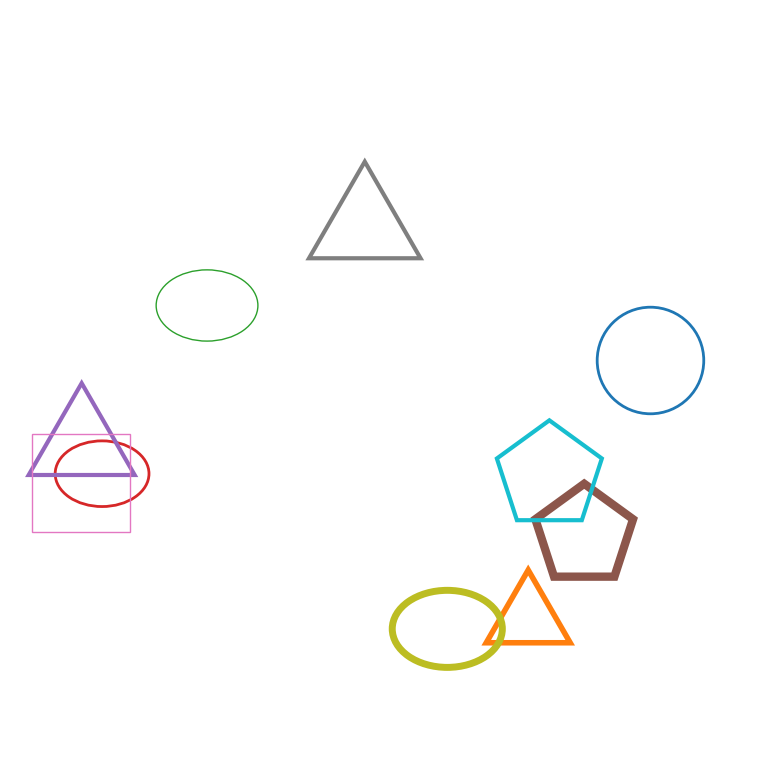[{"shape": "circle", "thickness": 1, "radius": 0.35, "center": [0.845, 0.532]}, {"shape": "triangle", "thickness": 2, "radius": 0.31, "center": [0.686, 0.197]}, {"shape": "oval", "thickness": 0.5, "radius": 0.33, "center": [0.269, 0.603]}, {"shape": "oval", "thickness": 1, "radius": 0.3, "center": [0.133, 0.385]}, {"shape": "triangle", "thickness": 1.5, "radius": 0.4, "center": [0.106, 0.423]}, {"shape": "pentagon", "thickness": 3, "radius": 0.33, "center": [0.759, 0.305]}, {"shape": "square", "thickness": 0.5, "radius": 0.32, "center": [0.105, 0.373]}, {"shape": "triangle", "thickness": 1.5, "radius": 0.42, "center": [0.474, 0.706]}, {"shape": "oval", "thickness": 2.5, "radius": 0.36, "center": [0.581, 0.183]}, {"shape": "pentagon", "thickness": 1.5, "radius": 0.36, "center": [0.713, 0.382]}]